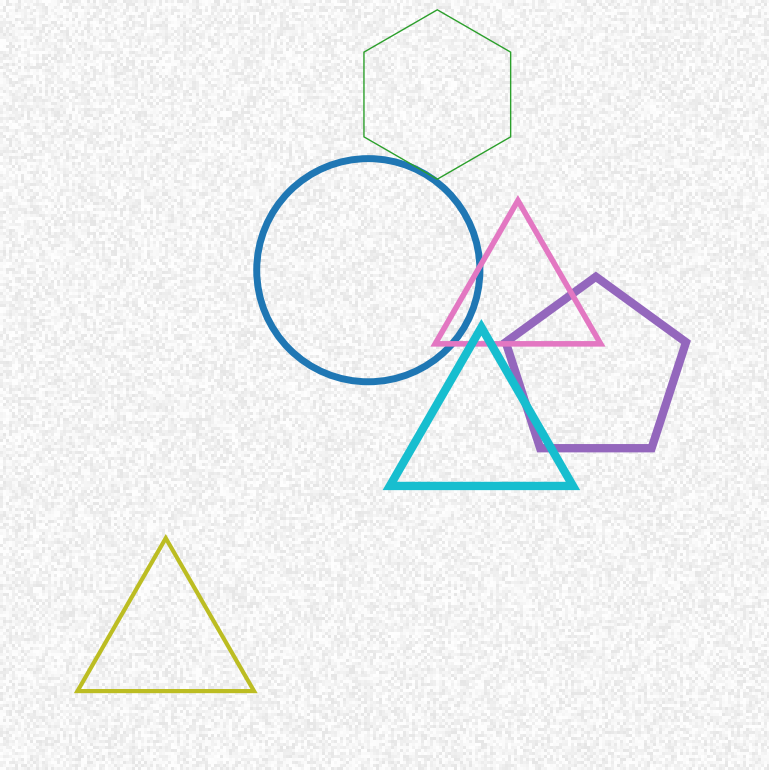[{"shape": "circle", "thickness": 2.5, "radius": 0.72, "center": [0.478, 0.649]}, {"shape": "hexagon", "thickness": 0.5, "radius": 0.55, "center": [0.568, 0.877]}, {"shape": "pentagon", "thickness": 3, "radius": 0.62, "center": [0.774, 0.518]}, {"shape": "triangle", "thickness": 2, "radius": 0.62, "center": [0.673, 0.615]}, {"shape": "triangle", "thickness": 1.5, "radius": 0.66, "center": [0.215, 0.169]}, {"shape": "triangle", "thickness": 3, "radius": 0.69, "center": [0.625, 0.438]}]